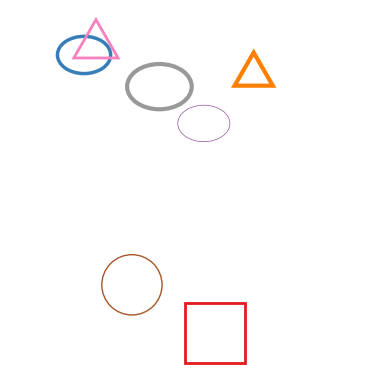[{"shape": "square", "thickness": 2, "radius": 0.39, "center": [0.559, 0.134]}, {"shape": "oval", "thickness": 2.5, "radius": 0.35, "center": [0.218, 0.857]}, {"shape": "oval", "thickness": 0.5, "radius": 0.34, "center": [0.529, 0.679]}, {"shape": "triangle", "thickness": 3, "radius": 0.29, "center": [0.659, 0.806]}, {"shape": "circle", "thickness": 1, "radius": 0.39, "center": [0.343, 0.26]}, {"shape": "triangle", "thickness": 2, "radius": 0.33, "center": [0.249, 0.883]}, {"shape": "oval", "thickness": 3, "radius": 0.42, "center": [0.414, 0.775]}]